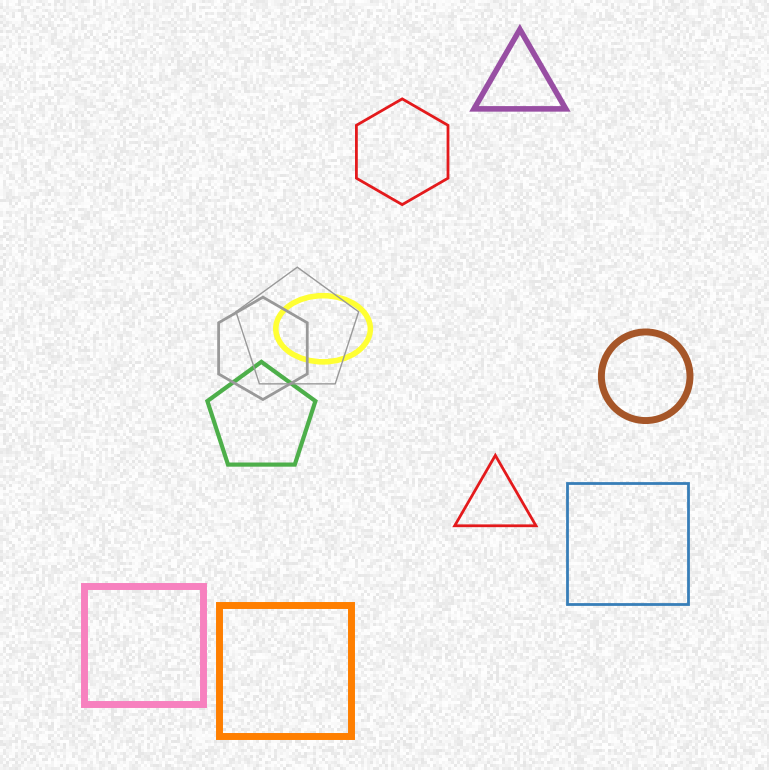[{"shape": "hexagon", "thickness": 1, "radius": 0.34, "center": [0.522, 0.803]}, {"shape": "triangle", "thickness": 1, "radius": 0.3, "center": [0.643, 0.348]}, {"shape": "square", "thickness": 1, "radius": 0.39, "center": [0.815, 0.295]}, {"shape": "pentagon", "thickness": 1.5, "radius": 0.37, "center": [0.339, 0.456]}, {"shape": "triangle", "thickness": 2, "radius": 0.34, "center": [0.675, 0.893]}, {"shape": "square", "thickness": 2.5, "radius": 0.43, "center": [0.37, 0.129]}, {"shape": "oval", "thickness": 2, "radius": 0.31, "center": [0.42, 0.573]}, {"shape": "circle", "thickness": 2.5, "radius": 0.29, "center": [0.839, 0.511]}, {"shape": "square", "thickness": 2.5, "radius": 0.38, "center": [0.187, 0.162]}, {"shape": "hexagon", "thickness": 1, "radius": 0.33, "center": [0.341, 0.548]}, {"shape": "pentagon", "thickness": 0.5, "radius": 0.42, "center": [0.386, 0.569]}]